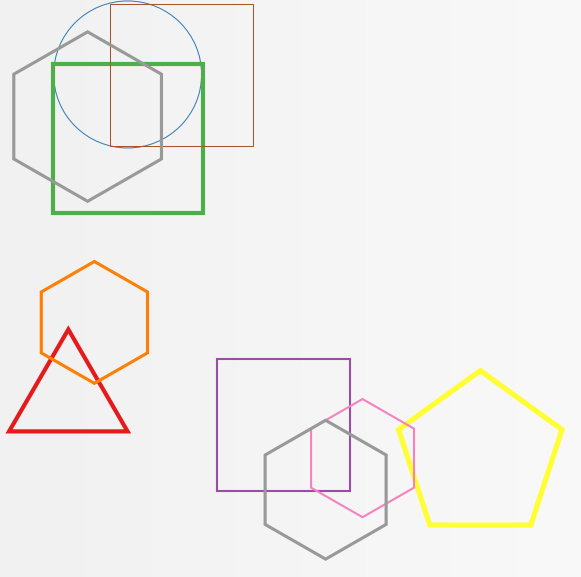[{"shape": "triangle", "thickness": 2, "radius": 0.59, "center": [0.118, 0.311]}, {"shape": "circle", "thickness": 0.5, "radius": 0.64, "center": [0.22, 0.87]}, {"shape": "square", "thickness": 2, "radius": 0.65, "center": [0.22, 0.759]}, {"shape": "square", "thickness": 1, "radius": 0.57, "center": [0.487, 0.264]}, {"shape": "hexagon", "thickness": 1.5, "radius": 0.53, "center": [0.162, 0.441]}, {"shape": "pentagon", "thickness": 2.5, "radius": 0.74, "center": [0.826, 0.21]}, {"shape": "square", "thickness": 0.5, "radius": 0.62, "center": [0.312, 0.869]}, {"shape": "hexagon", "thickness": 1, "radius": 0.51, "center": [0.624, 0.206]}, {"shape": "hexagon", "thickness": 1.5, "radius": 0.73, "center": [0.151, 0.797]}, {"shape": "hexagon", "thickness": 1.5, "radius": 0.6, "center": [0.56, 0.151]}]